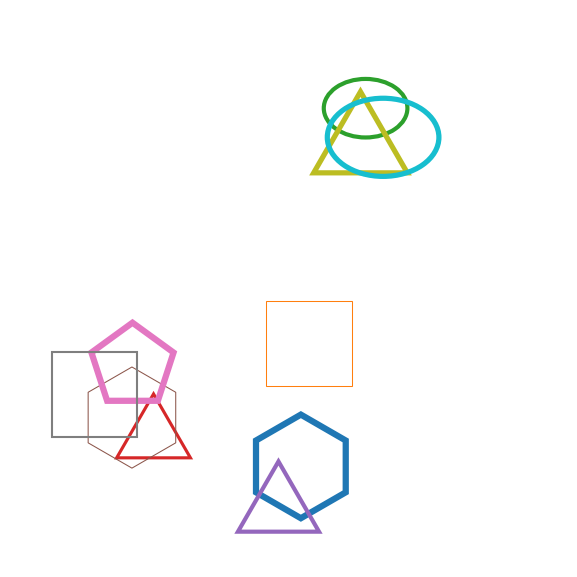[{"shape": "hexagon", "thickness": 3, "radius": 0.45, "center": [0.521, 0.192]}, {"shape": "square", "thickness": 0.5, "radius": 0.37, "center": [0.535, 0.404]}, {"shape": "oval", "thickness": 2, "radius": 0.36, "center": [0.633, 0.812]}, {"shape": "triangle", "thickness": 1.5, "radius": 0.37, "center": [0.266, 0.243]}, {"shape": "triangle", "thickness": 2, "radius": 0.41, "center": [0.482, 0.119]}, {"shape": "hexagon", "thickness": 0.5, "radius": 0.44, "center": [0.228, 0.276]}, {"shape": "pentagon", "thickness": 3, "radius": 0.37, "center": [0.229, 0.366]}, {"shape": "square", "thickness": 1, "radius": 0.37, "center": [0.164, 0.316]}, {"shape": "triangle", "thickness": 2.5, "radius": 0.47, "center": [0.624, 0.747]}, {"shape": "oval", "thickness": 2.5, "radius": 0.48, "center": [0.663, 0.761]}]